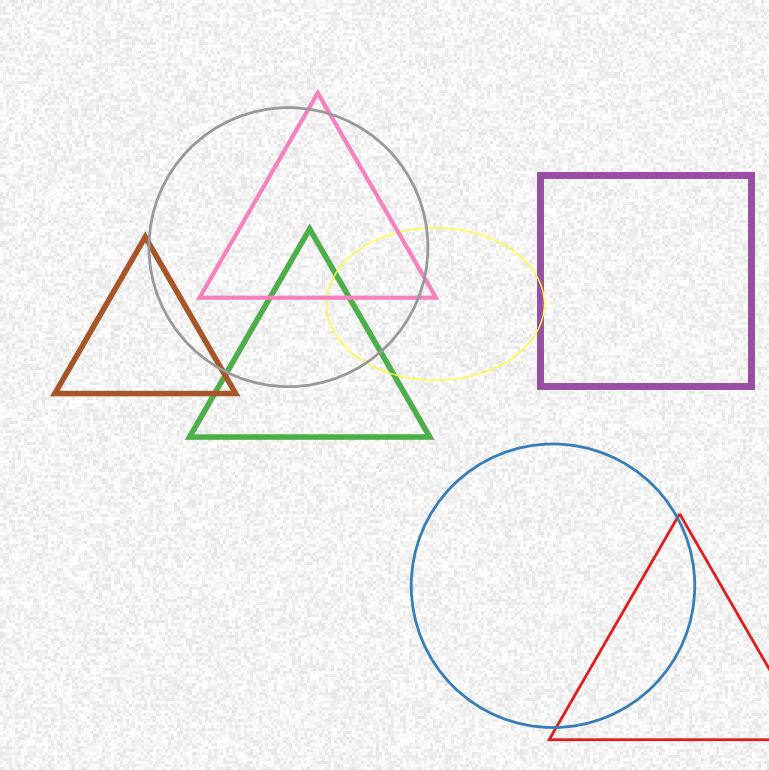[{"shape": "triangle", "thickness": 1, "radius": 0.98, "center": [0.883, 0.137]}, {"shape": "circle", "thickness": 1, "radius": 0.92, "center": [0.718, 0.239]}, {"shape": "triangle", "thickness": 2, "radius": 0.9, "center": [0.402, 0.523]}, {"shape": "square", "thickness": 2.5, "radius": 0.68, "center": [0.838, 0.636]}, {"shape": "oval", "thickness": 0.5, "radius": 0.71, "center": [0.566, 0.605]}, {"shape": "triangle", "thickness": 2, "radius": 0.68, "center": [0.189, 0.557]}, {"shape": "triangle", "thickness": 1.5, "radius": 0.89, "center": [0.413, 0.702]}, {"shape": "circle", "thickness": 1, "radius": 0.91, "center": [0.375, 0.679]}]